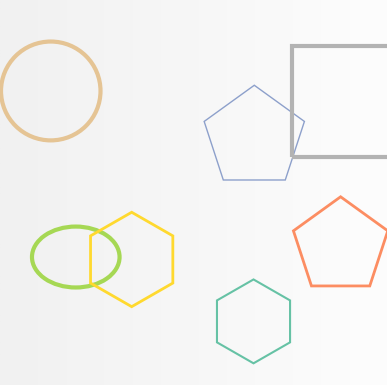[{"shape": "hexagon", "thickness": 1.5, "radius": 0.54, "center": [0.654, 0.165]}, {"shape": "pentagon", "thickness": 2, "radius": 0.64, "center": [0.879, 0.361]}, {"shape": "pentagon", "thickness": 1, "radius": 0.68, "center": [0.656, 0.643]}, {"shape": "oval", "thickness": 3, "radius": 0.57, "center": [0.196, 0.332]}, {"shape": "hexagon", "thickness": 2, "radius": 0.61, "center": [0.34, 0.326]}, {"shape": "circle", "thickness": 3, "radius": 0.64, "center": [0.131, 0.764]}, {"shape": "square", "thickness": 3, "radius": 0.72, "center": [0.899, 0.736]}]